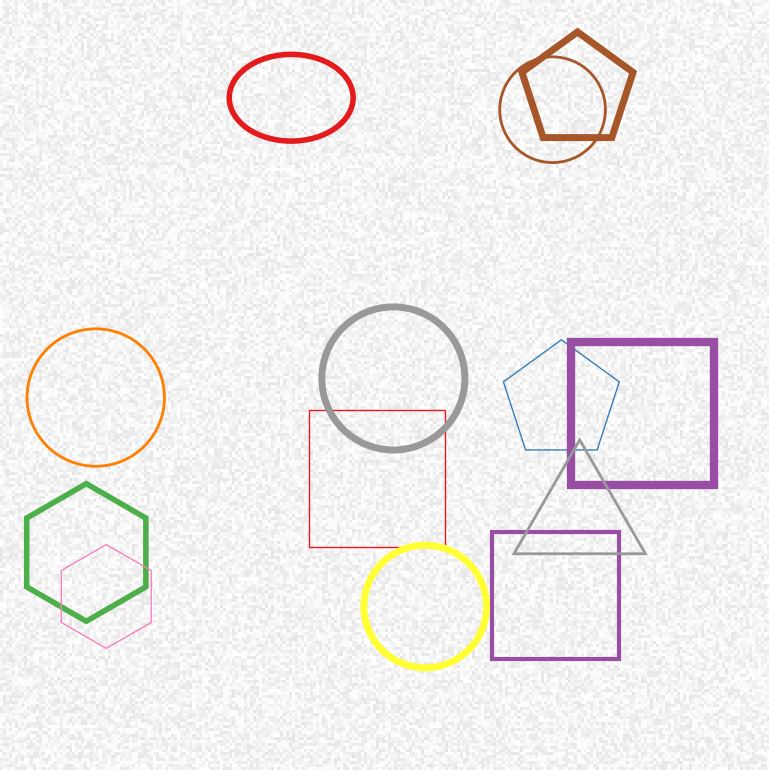[{"shape": "square", "thickness": 0.5, "radius": 0.44, "center": [0.49, 0.378]}, {"shape": "oval", "thickness": 2, "radius": 0.4, "center": [0.378, 0.873]}, {"shape": "pentagon", "thickness": 0.5, "radius": 0.4, "center": [0.729, 0.48]}, {"shape": "hexagon", "thickness": 2, "radius": 0.45, "center": [0.112, 0.282]}, {"shape": "square", "thickness": 3, "radius": 0.46, "center": [0.835, 0.463]}, {"shape": "square", "thickness": 1.5, "radius": 0.41, "center": [0.721, 0.226]}, {"shape": "circle", "thickness": 1, "radius": 0.45, "center": [0.124, 0.484]}, {"shape": "circle", "thickness": 2.5, "radius": 0.4, "center": [0.552, 0.212]}, {"shape": "pentagon", "thickness": 2.5, "radius": 0.38, "center": [0.75, 0.883]}, {"shape": "circle", "thickness": 1, "radius": 0.34, "center": [0.718, 0.857]}, {"shape": "hexagon", "thickness": 0.5, "radius": 0.34, "center": [0.138, 0.225]}, {"shape": "circle", "thickness": 2.5, "radius": 0.46, "center": [0.511, 0.509]}, {"shape": "triangle", "thickness": 1, "radius": 0.49, "center": [0.753, 0.33]}]